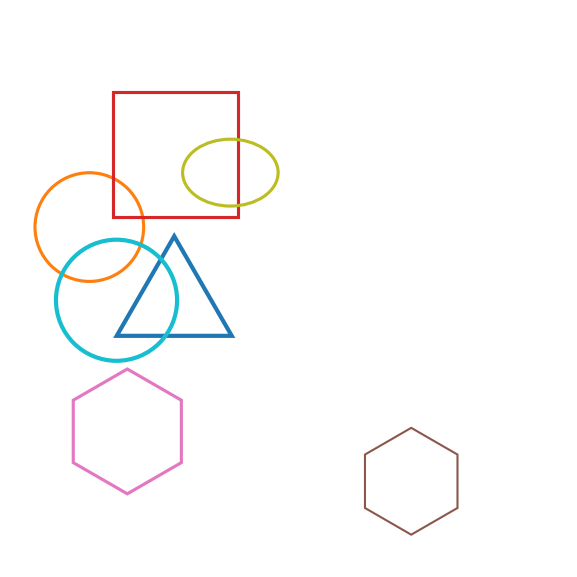[{"shape": "triangle", "thickness": 2, "radius": 0.58, "center": [0.302, 0.475]}, {"shape": "circle", "thickness": 1.5, "radius": 0.47, "center": [0.155, 0.606]}, {"shape": "square", "thickness": 1.5, "radius": 0.54, "center": [0.304, 0.731]}, {"shape": "hexagon", "thickness": 1, "radius": 0.46, "center": [0.712, 0.166]}, {"shape": "hexagon", "thickness": 1.5, "radius": 0.54, "center": [0.22, 0.252]}, {"shape": "oval", "thickness": 1.5, "radius": 0.41, "center": [0.399, 0.7]}, {"shape": "circle", "thickness": 2, "radius": 0.52, "center": [0.202, 0.479]}]